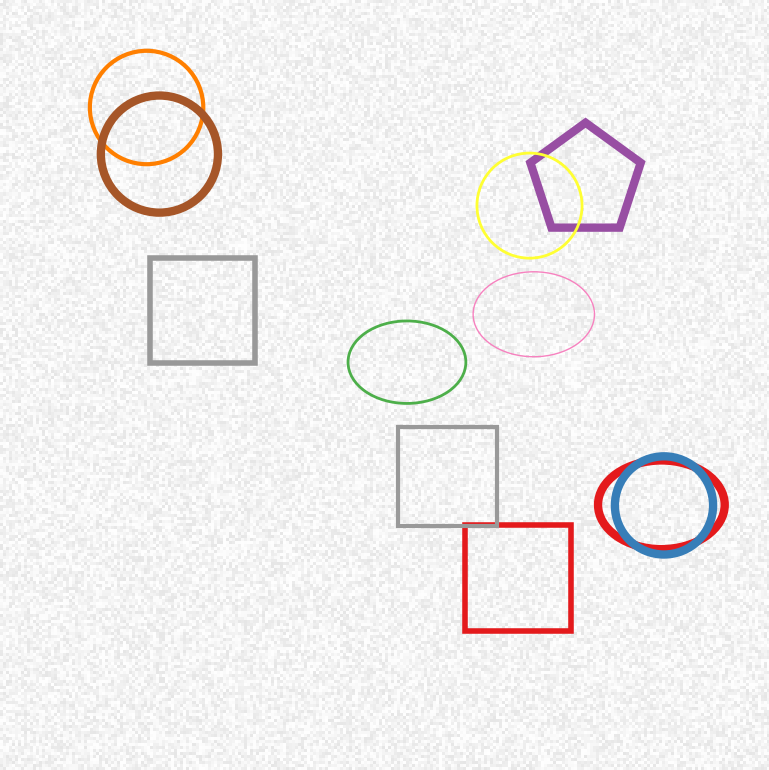[{"shape": "square", "thickness": 2, "radius": 0.34, "center": [0.673, 0.249]}, {"shape": "oval", "thickness": 3, "radius": 0.41, "center": [0.859, 0.344]}, {"shape": "circle", "thickness": 3, "radius": 0.32, "center": [0.862, 0.344]}, {"shape": "oval", "thickness": 1, "radius": 0.38, "center": [0.529, 0.53]}, {"shape": "pentagon", "thickness": 3, "radius": 0.38, "center": [0.76, 0.765]}, {"shape": "circle", "thickness": 1.5, "radius": 0.37, "center": [0.19, 0.86]}, {"shape": "circle", "thickness": 1, "radius": 0.34, "center": [0.688, 0.733]}, {"shape": "circle", "thickness": 3, "radius": 0.38, "center": [0.207, 0.8]}, {"shape": "oval", "thickness": 0.5, "radius": 0.39, "center": [0.693, 0.592]}, {"shape": "square", "thickness": 1.5, "radius": 0.32, "center": [0.581, 0.381]}, {"shape": "square", "thickness": 2, "radius": 0.34, "center": [0.263, 0.597]}]